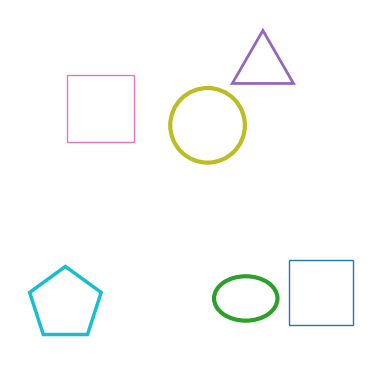[{"shape": "square", "thickness": 1, "radius": 0.42, "center": [0.835, 0.24]}, {"shape": "oval", "thickness": 3, "radius": 0.41, "center": [0.638, 0.225]}, {"shape": "triangle", "thickness": 2, "radius": 0.46, "center": [0.683, 0.829]}, {"shape": "square", "thickness": 1, "radius": 0.44, "center": [0.26, 0.718]}, {"shape": "circle", "thickness": 3, "radius": 0.48, "center": [0.539, 0.675]}, {"shape": "pentagon", "thickness": 2.5, "radius": 0.49, "center": [0.17, 0.21]}]